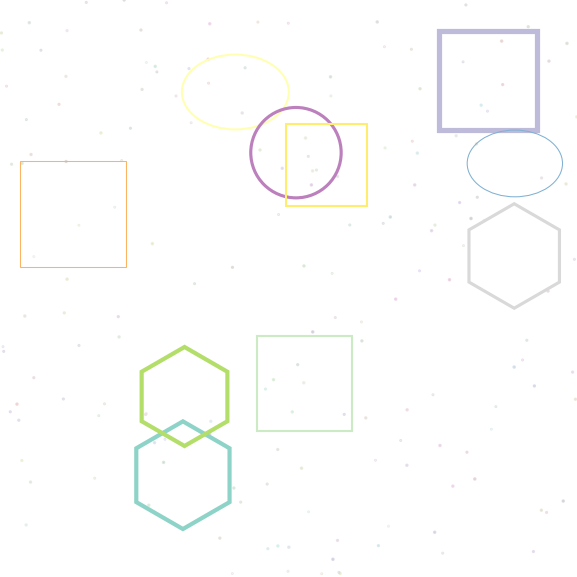[{"shape": "hexagon", "thickness": 2, "radius": 0.47, "center": [0.317, 0.176]}, {"shape": "oval", "thickness": 1, "radius": 0.46, "center": [0.408, 0.84]}, {"shape": "square", "thickness": 2.5, "radius": 0.43, "center": [0.845, 0.859]}, {"shape": "oval", "thickness": 0.5, "radius": 0.41, "center": [0.892, 0.716]}, {"shape": "square", "thickness": 0.5, "radius": 0.46, "center": [0.127, 0.629]}, {"shape": "hexagon", "thickness": 2, "radius": 0.43, "center": [0.32, 0.313]}, {"shape": "hexagon", "thickness": 1.5, "radius": 0.45, "center": [0.89, 0.556]}, {"shape": "circle", "thickness": 1.5, "radius": 0.39, "center": [0.512, 0.735]}, {"shape": "square", "thickness": 1, "radius": 0.41, "center": [0.527, 0.334]}, {"shape": "square", "thickness": 1, "radius": 0.35, "center": [0.566, 0.713]}]